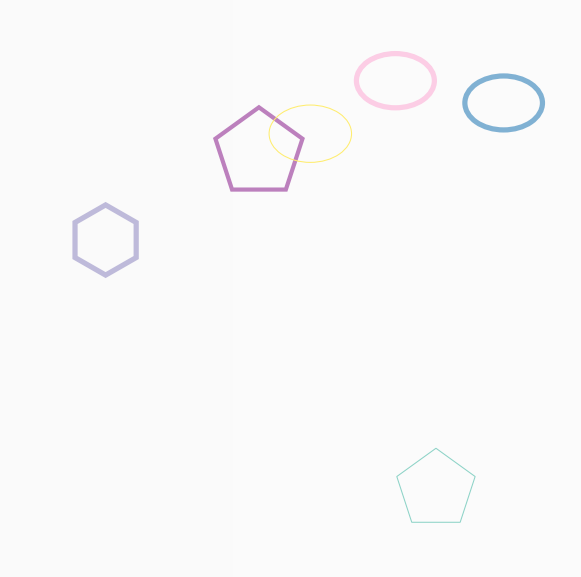[{"shape": "pentagon", "thickness": 0.5, "radius": 0.35, "center": [0.75, 0.152]}, {"shape": "hexagon", "thickness": 2.5, "radius": 0.3, "center": [0.182, 0.584]}, {"shape": "oval", "thickness": 2.5, "radius": 0.33, "center": [0.867, 0.821]}, {"shape": "oval", "thickness": 2.5, "radius": 0.34, "center": [0.68, 0.859]}, {"shape": "pentagon", "thickness": 2, "radius": 0.39, "center": [0.446, 0.735]}, {"shape": "oval", "thickness": 0.5, "radius": 0.35, "center": [0.534, 0.768]}]